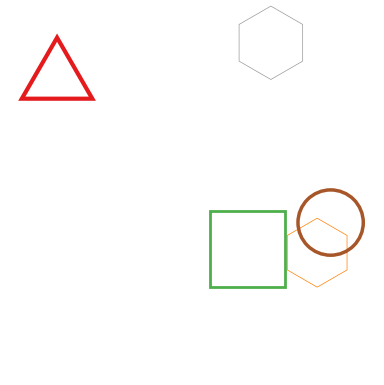[{"shape": "triangle", "thickness": 3, "radius": 0.53, "center": [0.148, 0.797]}, {"shape": "square", "thickness": 2, "radius": 0.49, "center": [0.643, 0.353]}, {"shape": "hexagon", "thickness": 0.5, "radius": 0.45, "center": [0.824, 0.344]}, {"shape": "circle", "thickness": 2.5, "radius": 0.42, "center": [0.859, 0.422]}, {"shape": "hexagon", "thickness": 0.5, "radius": 0.48, "center": [0.704, 0.889]}]